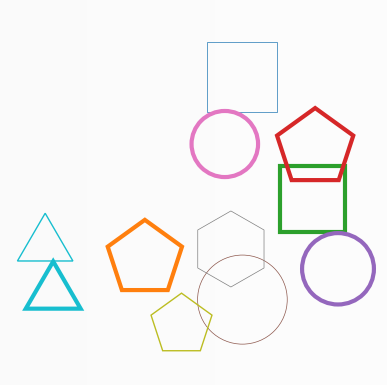[{"shape": "square", "thickness": 0.5, "radius": 0.45, "center": [0.625, 0.8]}, {"shape": "pentagon", "thickness": 3, "radius": 0.5, "center": [0.374, 0.328]}, {"shape": "square", "thickness": 3, "radius": 0.42, "center": [0.807, 0.483]}, {"shape": "pentagon", "thickness": 3, "radius": 0.52, "center": [0.813, 0.616]}, {"shape": "circle", "thickness": 3, "radius": 0.46, "center": [0.872, 0.302]}, {"shape": "circle", "thickness": 0.5, "radius": 0.58, "center": [0.626, 0.222]}, {"shape": "circle", "thickness": 3, "radius": 0.43, "center": [0.58, 0.626]}, {"shape": "hexagon", "thickness": 0.5, "radius": 0.49, "center": [0.596, 0.353]}, {"shape": "pentagon", "thickness": 1, "radius": 0.41, "center": [0.468, 0.156]}, {"shape": "triangle", "thickness": 1, "radius": 0.41, "center": [0.117, 0.363]}, {"shape": "triangle", "thickness": 3, "radius": 0.41, "center": [0.137, 0.239]}]